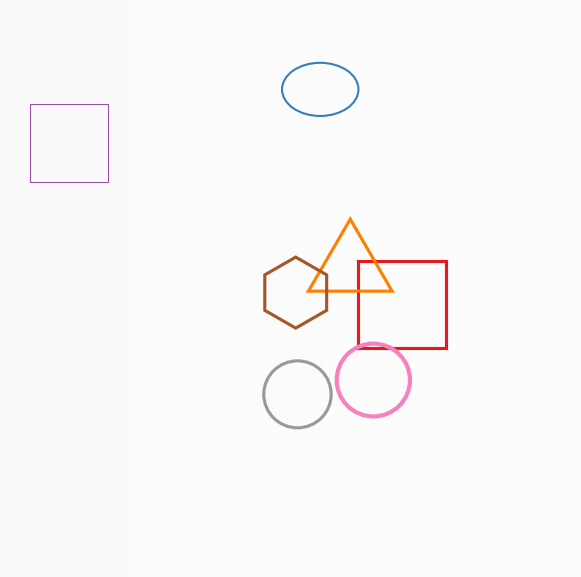[{"shape": "square", "thickness": 1.5, "radius": 0.38, "center": [0.691, 0.472]}, {"shape": "oval", "thickness": 1, "radius": 0.33, "center": [0.551, 0.844]}, {"shape": "square", "thickness": 0.5, "radius": 0.33, "center": [0.118, 0.751]}, {"shape": "triangle", "thickness": 1.5, "radius": 0.42, "center": [0.603, 0.537]}, {"shape": "hexagon", "thickness": 1.5, "radius": 0.31, "center": [0.509, 0.492]}, {"shape": "circle", "thickness": 2, "radius": 0.32, "center": [0.642, 0.341]}, {"shape": "circle", "thickness": 1.5, "radius": 0.29, "center": [0.512, 0.316]}]